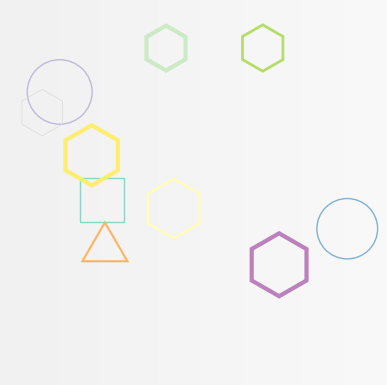[{"shape": "square", "thickness": 1, "radius": 0.29, "center": [0.263, 0.481]}, {"shape": "hexagon", "thickness": 1.5, "radius": 0.38, "center": [0.448, 0.458]}, {"shape": "circle", "thickness": 1, "radius": 0.42, "center": [0.154, 0.761]}, {"shape": "circle", "thickness": 1, "radius": 0.39, "center": [0.896, 0.406]}, {"shape": "triangle", "thickness": 1.5, "radius": 0.34, "center": [0.271, 0.355]}, {"shape": "hexagon", "thickness": 2, "radius": 0.3, "center": [0.678, 0.875]}, {"shape": "hexagon", "thickness": 0.5, "radius": 0.3, "center": [0.109, 0.708]}, {"shape": "hexagon", "thickness": 3, "radius": 0.41, "center": [0.72, 0.312]}, {"shape": "hexagon", "thickness": 3, "radius": 0.29, "center": [0.428, 0.875]}, {"shape": "hexagon", "thickness": 3, "radius": 0.39, "center": [0.237, 0.597]}]